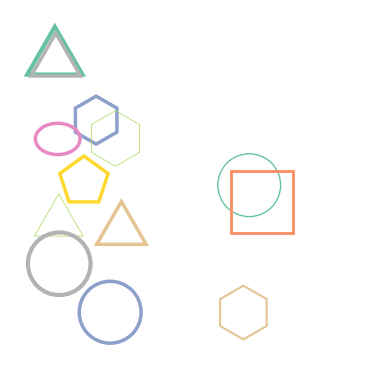[{"shape": "triangle", "thickness": 3, "radius": 0.41, "center": [0.142, 0.848]}, {"shape": "circle", "thickness": 1, "radius": 0.41, "center": [0.647, 0.519]}, {"shape": "square", "thickness": 2, "radius": 0.4, "center": [0.68, 0.476]}, {"shape": "hexagon", "thickness": 2.5, "radius": 0.31, "center": [0.25, 0.688]}, {"shape": "circle", "thickness": 2.5, "radius": 0.4, "center": [0.286, 0.189]}, {"shape": "oval", "thickness": 2.5, "radius": 0.29, "center": [0.15, 0.639]}, {"shape": "hexagon", "thickness": 0.5, "radius": 0.36, "center": [0.3, 0.64]}, {"shape": "triangle", "thickness": 0.5, "radius": 0.37, "center": [0.152, 0.423]}, {"shape": "pentagon", "thickness": 2.5, "radius": 0.33, "center": [0.218, 0.529]}, {"shape": "triangle", "thickness": 2.5, "radius": 0.37, "center": [0.315, 0.402]}, {"shape": "hexagon", "thickness": 1.5, "radius": 0.35, "center": [0.632, 0.188]}, {"shape": "circle", "thickness": 3, "radius": 0.41, "center": [0.154, 0.315]}, {"shape": "triangle", "thickness": 2.5, "radius": 0.37, "center": [0.145, 0.84]}]